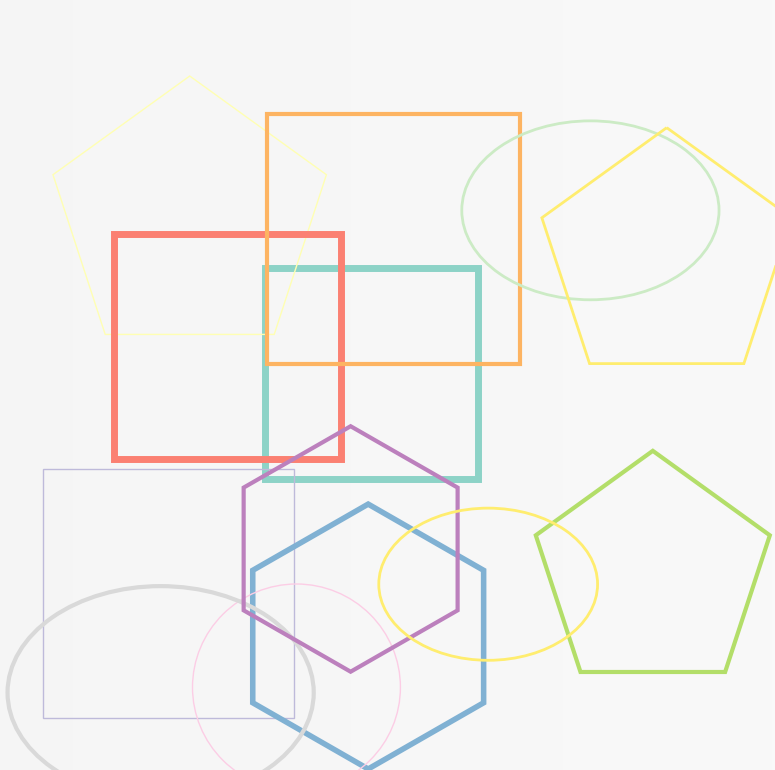[{"shape": "square", "thickness": 2.5, "radius": 0.69, "center": [0.48, 0.514]}, {"shape": "pentagon", "thickness": 0.5, "radius": 0.93, "center": [0.245, 0.716]}, {"shape": "square", "thickness": 0.5, "radius": 0.81, "center": [0.217, 0.23]}, {"shape": "square", "thickness": 2.5, "radius": 0.73, "center": [0.294, 0.55]}, {"shape": "hexagon", "thickness": 2, "radius": 0.86, "center": [0.475, 0.173]}, {"shape": "square", "thickness": 1.5, "radius": 0.81, "center": [0.508, 0.69]}, {"shape": "pentagon", "thickness": 1.5, "radius": 0.79, "center": [0.842, 0.256]}, {"shape": "circle", "thickness": 0.5, "radius": 0.67, "center": [0.383, 0.107]}, {"shape": "oval", "thickness": 1.5, "radius": 0.99, "center": [0.207, 0.101]}, {"shape": "hexagon", "thickness": 1.5, "radius": 0.8, "center": [0.452, 0.287]}, {"shape": "oval", "thickness": 1, "radius": 0.83, "center": [0.762, 0.727]}, {"shape": "pentagon", "thickness": 1, "radius": 0.85, "center": [0.86, 0.665]}, {"shape": "oval", "thickness": 1, "radius": 0.71, "center": [0.63, 0.241]}]